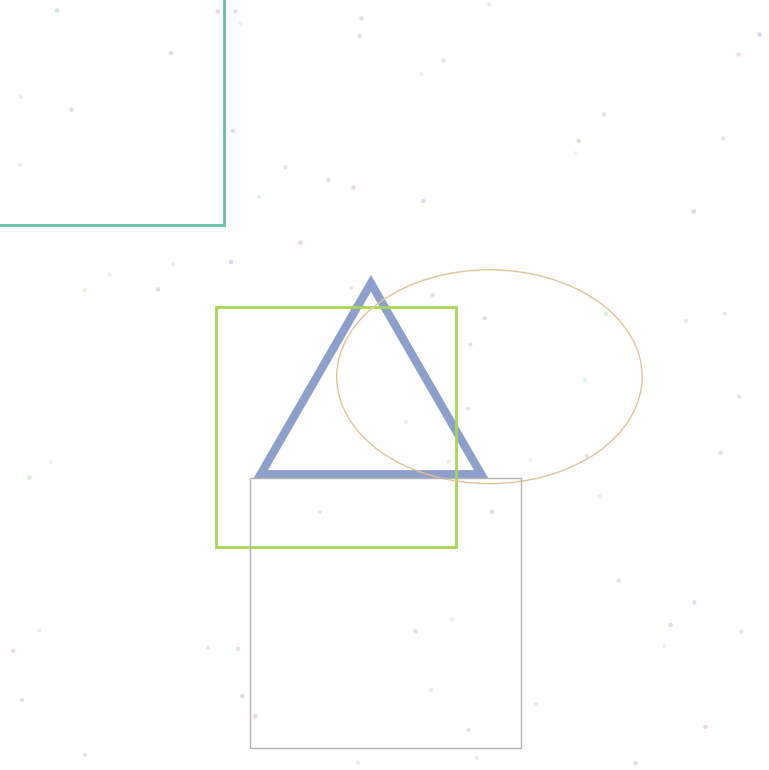[{"shape": "square", "thickness": 1, "radius": 0.94, "center": [0.103, 0.895]}, {"shape": "triangle", "thickness": 3, "radius": 0.83, "center": [0.482, 0.467]}, {"shape": "square", "thickness": 1, "radius": 0.78, "center": [0.436, 0.446]}, {"shape": "oval", "thickness": 0.5, "radius": 0.99, "center": [0.636, 0.511]}, {"shape": "square", "thickness": 0.5, "radius": 0.88, "center": [0.501, 0.204]}]